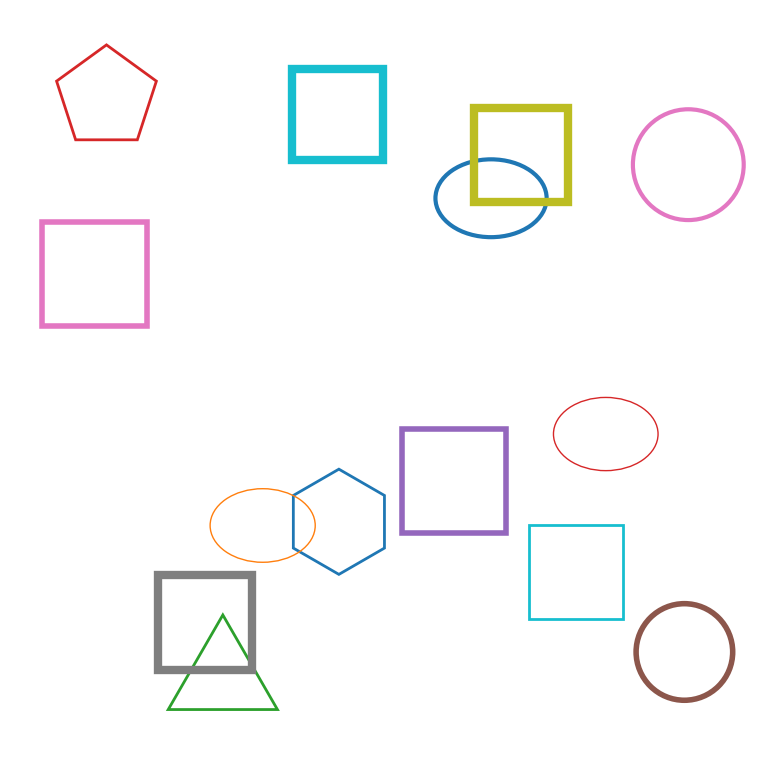[{"shape": "hexagon", "thickness": 1, "radius": 0.34, "center": [0.44, 0.322]}, {"shape": "oval", "thickness": 1.5, "radius": 0.36, "center": [0.638, 0.743]}, {"shape": "oval", "thickness": 0.5, "radius": 0.34, "center": [0.341, 0.318]}, {"shape": "triangle", "thickness": 1, "radius": 0.41, "center": [0.289, 0.119]}, {"shape": "pentagon", "thickness": 1, "radius": 0.34, "center": [0.138, 0.874]}, {"shape": "oval", "thickness": 0.5, "radius": 0.34, "center": [0.787, 0.436]}, {"shape": "square", "thickness": 2, "radius": 0.34, "center": [0.59, 0.375]}, {"shape": "circle", "thickness": 2, "radius": 0.31, "center": [0.889, 0.153]}, {"shape": "square", "thickness": 2, "radius": 0.34, "center": [0.123, 0.644]}, {"shape": "circle", "thickness": 1.5, "radius": 0.36, "center": [0.894, 0.786]}, {"shape": "square", "thickness": 3, "radius": 0.31, "center": [0.267, 0.192]}, {"shape": "square", "thickness": 3, "radius": 0.31, "center": [0.677, 0.799]}, {"shape": "square", "thickness": 1, "radius": 0.31, "center": [0.748, 0.257]}, {"shape": "square", "thickness": 3, "radius": 0.29, "center": [0.438, 0.851]}]